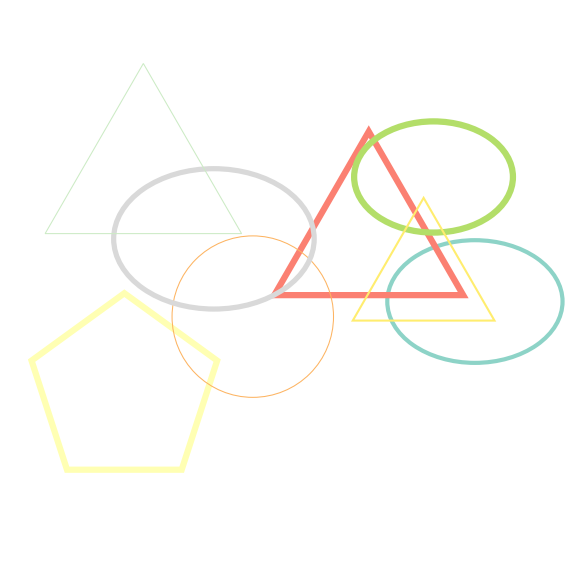[{"shape": "oval", "thickness": 2, "radius": 0.76, "center": [0.822, 0.477]}, {"shape": "pentagon", "thickness": 3, "radius": 0.84, "center": [0.215, 0.322]}, {"shape": "triangle", "thickness": 3, "radius": 0.94, "center": [0.639, 0.583]}, {"shape": "circle", "thickness": 0.5, "radius": 0.7, "center": [0.438, 0.451]}, {"shape": "oval", "thickness": 3, "radius": 0.69, "center": [0.751, 0.693]}, {"shape": "oval", "thickness": 2.5, "radius": 0.87, "center": [0.37, 0.586]}, {"shape": "triangle", "thickness": 0.5, "radius": 0.98, "center": [0.248, 0.693]}, {"shape": "triangle", "thickness": 1, "radius": 0.71, "center": [0.734, 0.515]}]